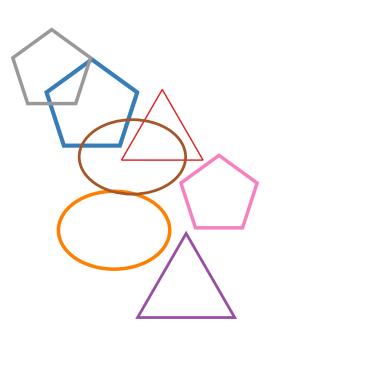[{"shape": "triangle", "thickness": 1, "radius": 0.61, "center": [0.421, 0.645]}, {"shape": "pentagon", "thickness": 3, "radius": 0.62, "center": [0.239, 0.722]}, {"shape": "triangle", "thickness": 2, "radius": 0.73, "center": [0.484, 0.248]}, {"shape": "oval", "thickness": 2.5, "radius": 0.72, "center": [0.296, 0.402]}, {"shape": "oval", "thickness": 2, "radius": 0.69, "center": [0.344, 0.592]}, {"shape": "pentagon", "thickness": 2.5, "radius": 0.52, "center": [0.569, 0.492]}, {"shape": "pentagon", "thickness": 2.5, "radius": 0.53, "center": [0.134, 0.817]}]